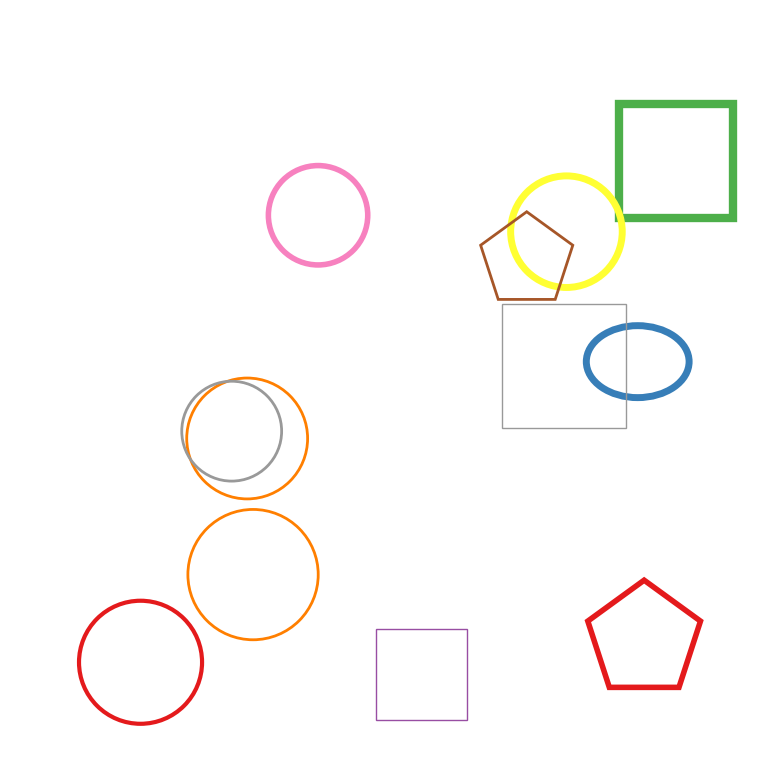[{"shape": "pentagon", "thickness": 2, "radius": 0.38, "center": [0.837, 0.17]}, {"shape": "circle", "thickness": 1.5, "radius": 0.4, "center": [0.183, 0.14]}, {"shape": "oval", "thickness": 2.5, "radius": 0.33, "center": [0.828, 0.53]}, {"shape": "square", "thickness": 3, "radius": 0.37, "center": [0.878, 0.791]}, {"shape": "square", "thickness": 0.5, "radius": 0.29, "center": [0.547, 0.124]}, {"shape": "circle", "thickness": 1, "radius": 0.42, "center": [0.329, 0.254]}, {"shape": "circle", "thickness": 1, "radius": 0.39, "center": [0.321, 0.431]}, {"shape": "circle", "thickness": 2.5, "radius": 0.36, "center": [0.736, 0.699]}, {"shape": "pentagon", "thickness": 1, "radius": 0.31, "center": [0.684, 0.662]}, {"shape": "circle", "thickness": 2, "radius": 0.32, "center": [0.413, 0.72]}, {"shape": "square", "thickness": 0.5, "radius": 0.4, "center": [0.733, 0.525]}, {"shape": "circle", "thickness": 1, "radius": 0.32, "center": [0.301, 0.44]}]